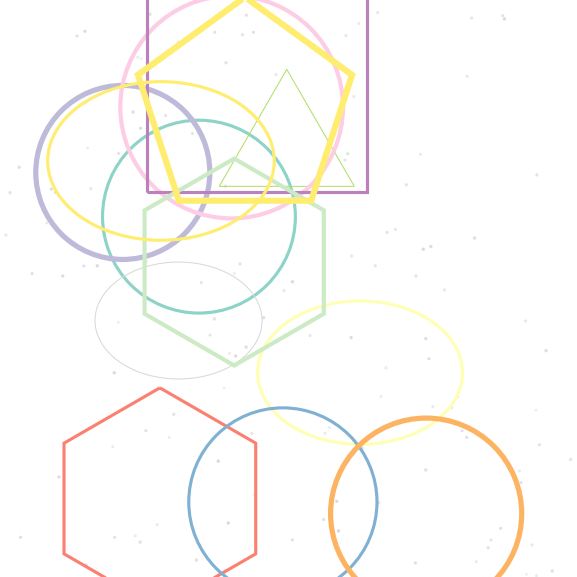[{"shape": "circle", "thickness": 1.5, "radius": 0.83, "center": [0.345, 0.624]}, {"shape": "oval", "thickness": 1.5, "radius": 0.89, "center": [0.624, 0.354]}, {"shape": "circle", "thickness": 2.5, "radius": 0.75, "center": [0.213, 0.701]}, {"shape": "hexagon", "thickness": 1.5, "radius": 0.96, "center": [0.277, 0.136]}, {"shape": "circle", "thickness": 1.5, "radius": 0.81, "center": [0.49, 0.13]}, {"shape": "circle", "thickness": 2.5, "radius": 0.83, "center": [0.738, 0.11]}, {"shape": "triangle", "thickness": 0.5, "radius": 0.68, "center": [0.497, 0.744]}, {"shape": "circle", "thickness": 2, "radius": 0.96, "center": [0.401, 0.814]}, {"shape": "oval", "thickness": 0.5, "radius": 0.72, "center": [0.309, 0.444]}, {"shape": "square", "thickness": 1.5, "radius": 0.95, "center": [0.446, 0.857]}, {"shape": "hexagon", "thickness": 2, "radius": 0.9, "center": [0.406, 0.545]}, {"shape": "oval", "thickness": 1.5, "radius": 0.98, "center": [0.279, 0.72]}, {"shape": "pentagon", "thickness": 3, "radius": 0.97, "center": [0.424, 0.809]}]